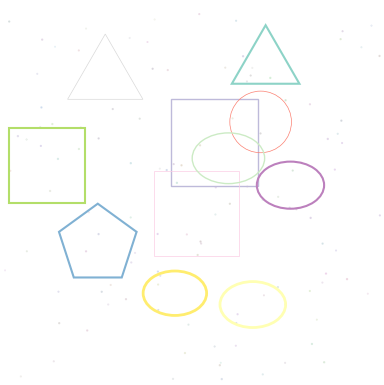[{"shape": "triangle", "thickness": 1.5, "radius": 0.51, "center": [0.69, 0.833]}, {"shape": "oval", "thickness": 2, "radius": 0.43, "center": [0.657, 0.209]}, {"shape": "square", "thickness": 1, "radius": 0.56, "center": [0.556, 0.63]}, {"shape": "circle", "thickness": 0.5, "radius": 0.4, "center": [0.677, 0.683]}, {"shape": "pentagon", "thickness": 1.5, "radius": 0.53, "center": [0.254, 0.365]}, {"shape": "square", "thickness": 1.5, "radius": 0.49, "center": [0.123, 0.57]}, {"shape": "square", "thickness": 0.5, "radius": 0.55, "center": [0.51, 0.446]}, {"shape": "triangle", "thickness": 0.5, "radius": 0.56, "center": [0.273, 0.799]}, {"shape": "oval", "thickness": 1.5, "radius": 0.44, "center": [0.754, 0.519]}, {"shape": "oval", "thickness": 1, "radius": 0.47, "center": [0.593, 0.589]}, {"shape": "oval", "thickness": 2, "radius": 0.41, "center": [0.454, 0.238]}]